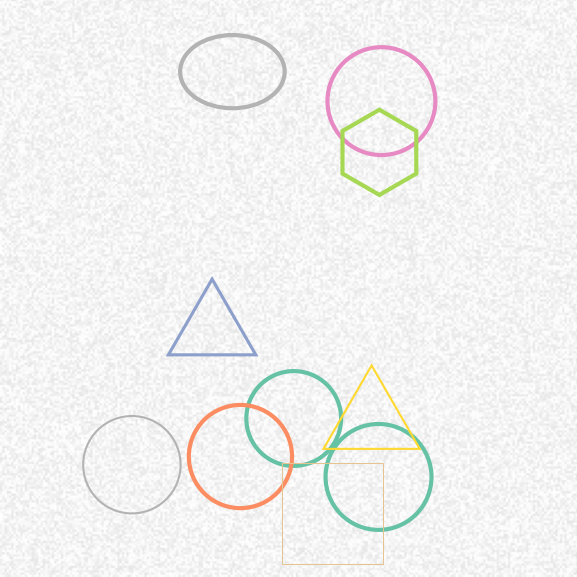[{"shape": "circle", "thickness": 2, "radius": 0.41, "center": [0.509, 0.274]}, {"shape": "circle", "thickness": 2, "radius": 0.46, "center": [0.655, 0.173]}, {"shape": "circle", "thickness": 2, "radius": 0.45, "center": [0.416, 0.209]}, {"shape": "triangle", "thickness": 1.5, "radius": 0.44, "center": [0.367, 0.428]}, {"shape": "circle", "thickness": 2, "radius": 0.47, "center": [0.66, 0.824]}, {"shape": "hexagon", "thickness": 2, "radius": 0.37, "center": [0.657, 0.735]}, {"shape": "triangle", "thickness": 1, "radius": 0.48, "center": [0.643, 0.27]}, {"shape": "square", "thickness": 0.5, "radius": 0.44, "center": [0.576, 0.11]}, {"shape": "circle", "thickness": 1, "radius": 0.42, "center": [0.228, 0.194]}, {"shape": "oval", "thickness": 2, "radius": 0.45, "center": [0.402, 0.875]}]